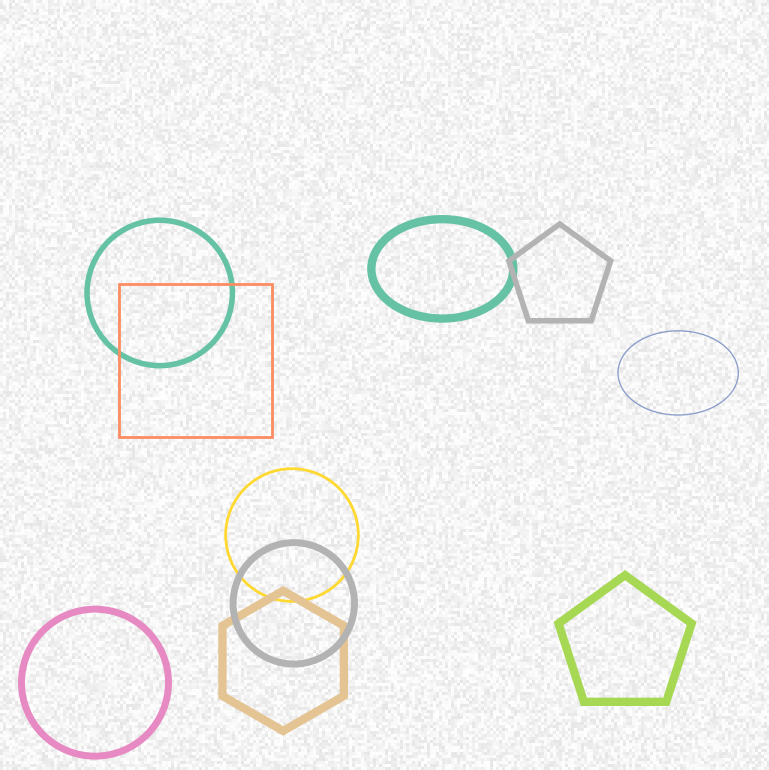[{"shape": "circle", "thickness": 2, "radius": 0.47, "center": [0.207, 0.62]}, {"shape": "oval", "thickness": 3, "radius": 0.46, "center": [0.574, 0.651]}, {"shape": "square", "thickness": 1, "radius": 0.5, "center": [0.254, 0.532]}, {"shape": "oval", "thickness": 0.5, "radius": 0.39, "center": [0.881, 0.516]}, {"shape": "circle", "thickness": 2.5, "radius": 0.48, "center": [0.123, 0.113]}, {"shape": "pentagon", "thickness": 3, "radius": 0.45, "center": [0.812, 0.162]}, {"shape": "circle", "thickness": 1, "radius": 0.43, "center": [0.379, 0.305]}, {"shape": "hexagon", "thickness": 3, "radius": 0.46, "center": [0.368, 0.142]}, {"shape": "circle", "thickness": 2.5, "radius": 0.39, "center": [0.382, 0.216]}, {"shape": "pentagon", "thickness": 2, "radius": 0.35, "center": [0.727, 0.64]}]